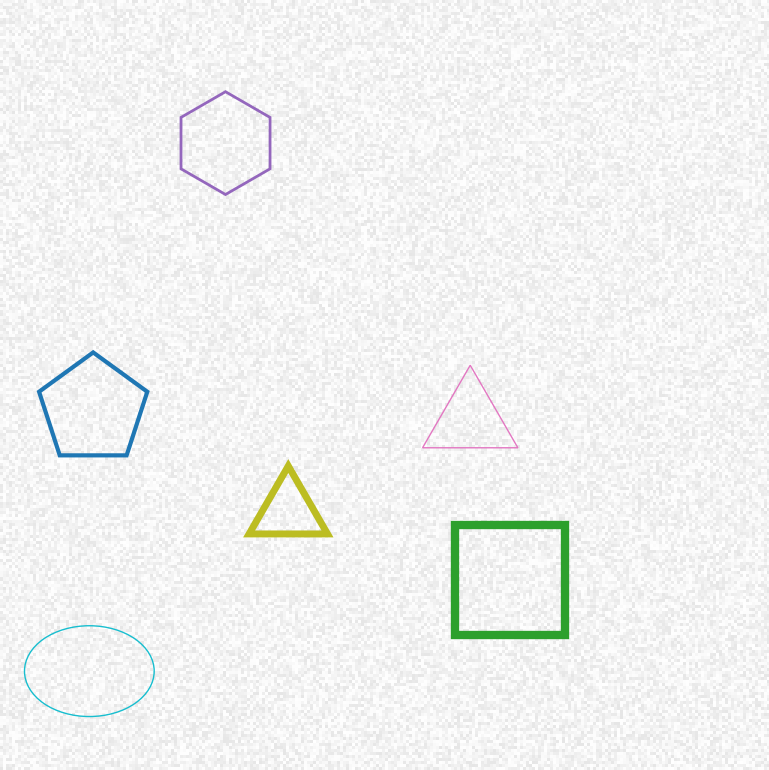[{"shape": "pentagon", "thickness": 1.5, "radius": 0.37, "center": [0.121, 0.468]}, {"shape": "square", "thickness": 3, "radius": 0.36, "center": [0.663, 0.247]}, {"shape": "hexagon", "thickness": 1, "radius": 0.33, "center": [0.293, 0.814]}, {"shape": "triangle", "thickness": 0.5, "radius": 0.36, "center": [0.611, 0.454]}, {"shape": "triangle", "thickness": 2.5, "radius": 0.29, "center": [0.374, 0.336]}, {"shape": "oval", "thickness": 0.5, "radius": 0.42, "center": [0.116, 0.128]}]